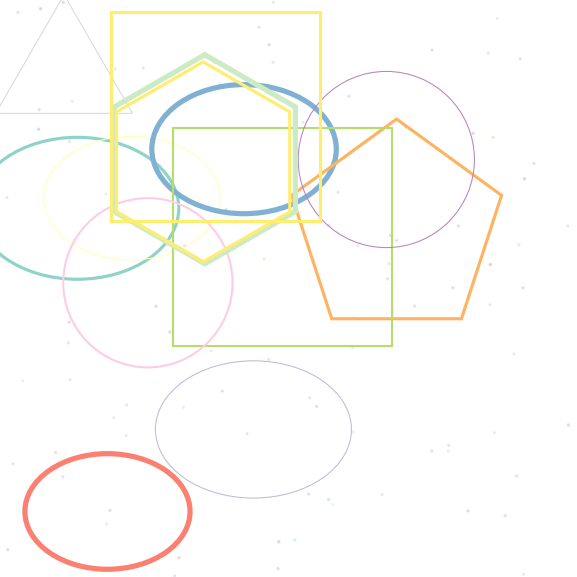[{"shape": "oval", "thickness": 1.5, "radius": 0.88, "center": [0.134, 0.638]}, {"shape": "oval", "thickness": 0.5, "radius": 0.76, "center": [0.228, 0.656]}, {"shape": "oval", "thickness": 0.5, "radius": 0.85, "center": [0.439, 0.256]}, {"shape": "oval", "thickness": 2.5, "radius": 0.71, "center": [0.186, 0.113]}, {"shape": "oval", "thickness": 2.5, "radius": 0.8, "center": [0.423, 0.741]}, {"shape": "pentagon", "thickness": 1.5, "radius": 0.96, "center": [0.687, 0.602]}, {"shape": "square", "thickness": 1, "radius": 0.95, "center": [0.49, 0.588]}, {"shape": "circle", "thickness": 1, "radius": 0.73, "center": [0.256, 0.51]}, {"shape": "triangle", "thickness": 0.5, "radius": 0.68, "center": [0.111, 0.871]}, {"shape": "circle", "thickness": 0.5, "radius": 0.76, "center": [0.669, 0.723]}, {"shape": "hexagon", "thickness": 2.5, "radius": 0.91, "center": [0.355, 0.723]}, {"shape": "square", "thickness": 1.5, "radius": 0.91, "center": [0.374, 0.798]}, {"shape": "hexagon", "thickness": 1.5, "radius": 0.87, "center": [0.352, 0.719]}]